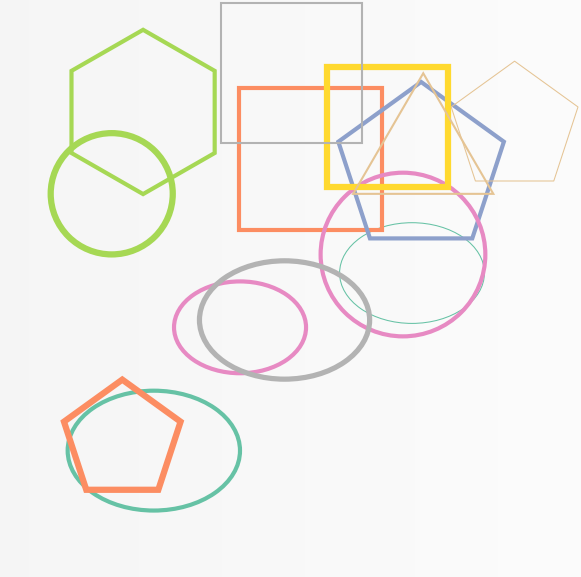[{"shape": "oval", "thickness": 2, "radius": 0.74, "center": [0.265, 0.219]}, {"shape": "oval", "thickness": 0.5, "radius": 0.62, "center": [0.709, 0.526]}, {"shape": "square", "thickness": 2, "radius": 0.61, "center": [0.534, 0.724]}, {"shape": "pentagon", "thickness": 3, "radius": 0.53, "center": [0.21, 0.236]}, {"shape": "pentagon", "thickness": 2, "radius": 0.75, "center": [0.724, 0.707]}, {"shape": "oval", "thickness": 2, "radius": 0.57, "center": [0.413, 0.432]}, {"shape": "circle", "thickness": 2, "radius": 0.71, "center": [0.693, 0.558]}, {"shape": "circle", "thickness": 3, "radius": 0.52, "center": [0.192, 0.664]}, {"shape": "hexagon", "thickness": 2, "radius": 0.71, "center": [0.246, 0.805]}, {"shape": "square", "thickness": 3, "radius": 0.52, "center": [0.667, 0.78]}, {"shape": "pentagon", "thickness": 0.5, "radius": 0.57, "center": [0.885, 0.779]}, {"shape": "triangle", "thickness": 1, "radius": 0.7, "center": [0.728, 0.733]}, {"shape": "square", "thickness": 1, "radius": 0.6, "center": [0.502, 0.873]}, {"shape": "oval", "thickness": 2.5, "radius": 0.73, "center": [0.49, 0.445]}]